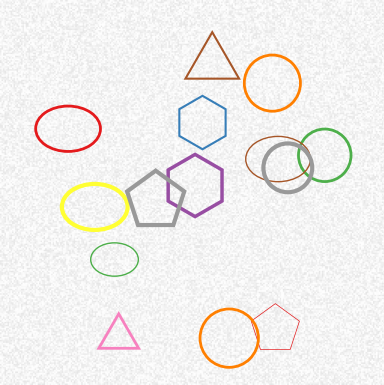[{"shape": "oval", "thickness": 2, "radius": 0.42, "center": [0.177, 0.666]}, {"shape": "pentagon", "thickness": 0.5, "radius": 0.33, "center": [0.715, 0.146]}, {"shape": "hexagon", "thickness": 1.5, "radius": 0.35, "center": [0.526, 0.682]}, {"shape": "circle", "thickness": 2, "radius": 0.34, "center": [0.844, 0.597]}, {"shape": "oval", "thickness": 1, "radius": 0.31, "center": [0.297, 0.326]}, {"shape": "hexagon", "thickness": 2.5, "radius": 0.4, "center": [0.507, 0.518]}, {"shape": "circle", "thickness": 2, "radius": 0.36, "center": [0.707, 0.784]}, {"shape": "circle", "thickness": 2, "radius": 0.38, "center": [0.595, 0.122]}, {"shape": "oval", "thickness": 3, "radius": 0.43, "center": [0.246, 0.463]}, {"shape": "triangle", "thickness": 1.5, "radius": 0.4, "center": [0.551, 0.836]}, {"shape": "oval", "thickness": 1, "radius": 0.42, "center": [0.722, 0.587]}, {"shape": "triangle", "thickness": 2, "radius": 0.3, "center": [0.308, 0.125]}, {"shape": "pentagon", "thickness": 3, "radius": 0.39, "center": [0.404, 0.479]}, {"shape": "circle", "thickness": 3, "radius": 0.32, "center": [0.748, 0.564]}]